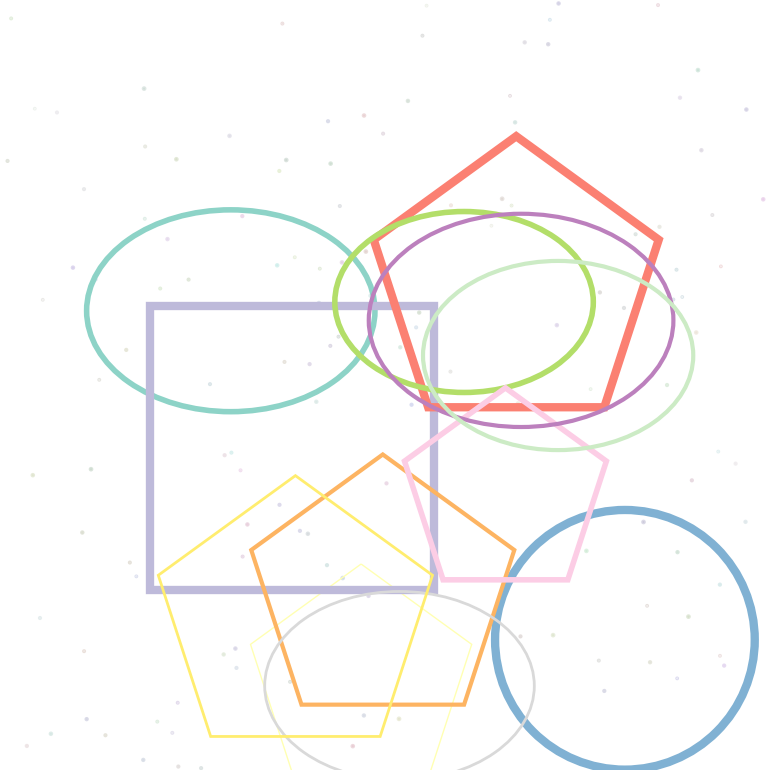[{"shape": "oval", "thickness": 2, "radius": 0.94, "center": [0.3, 0.596]}, {"shape": "pentagon", "thickness": 0.5, "radius": 0.76, "center": [0.469, 0.116]}, {"shape": "square", "thickness": 3, "radius": 0.92, "center": [0.379, 0.418]}, {"shape": "pentagon", "thickness": 3, "radius": 0.97, "center": [0.67, 0.629]}, {"shape": "circle", "thickness": 3, "radius": 0.84, "center": [0.812, 0.169]}, {"shape": "pentagon", "thickness": 1.5, "radius": 0.9, "center": [0.497, 0.23]}, {"shape": "oval", "thickness": 2, "radius": 0.84, "center": [0.603, 0.608]}, {"shape": "pentagon", "thickness": 2, "radius": 0.69, "center": [0.656, 0.358]}, {"shape": "oval", "thickness": 1, "radius": 0.88, "center": [0.519, 0.109]}, {"shape": "oval", "thickness": 1.5, "radius": 0.99, "center": [0.677, 0.584]}, {"shape": "oval", "thickness": 1.5, "radius": 0.88, "center": [0.725, 0.538]}, {"shape": "pentagon", "thickness": 1, "radius": 0.94, "center": [0.384, 0.195]}]